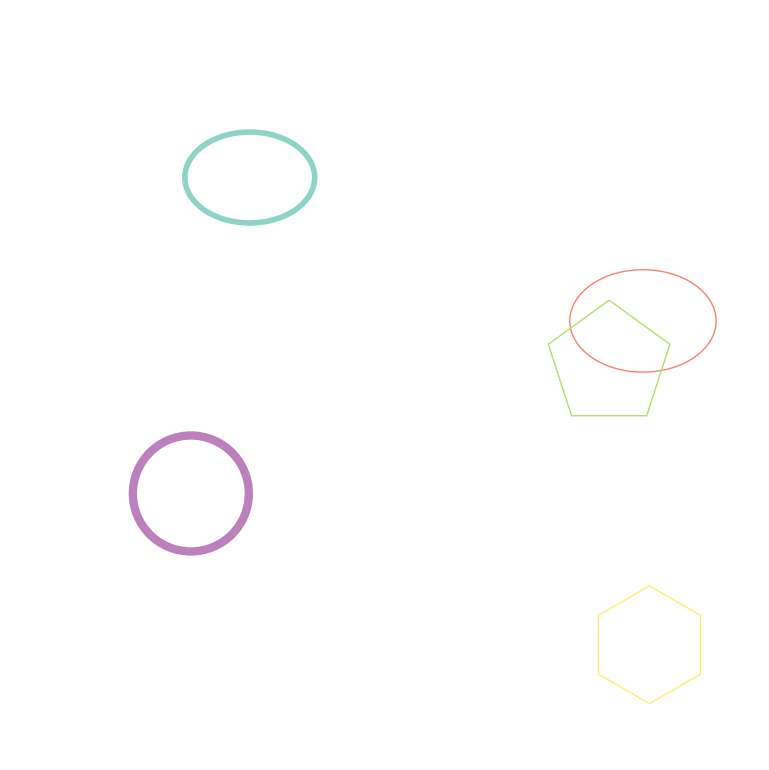[{"shape": "oval", "thickness": 2, "radius": 0.42, "center": [0.324, 0.769]}, {"shape": "oval", "thickness": 0.5, "radius": 0.48, "center": [0.835, 0.583]}, {"shape": "pentagon", "thickness": 0.5, "radius": 0.41, "center": [0.791, 0.527]}, {"shape": "circle", "thickness": 3, "radius": 0.38, "center": [0.248, 0.359]}, {"shape": "hexagon", "thickness": 0.5, "radius": 0.38, "center": [0.843, 0.163]}]